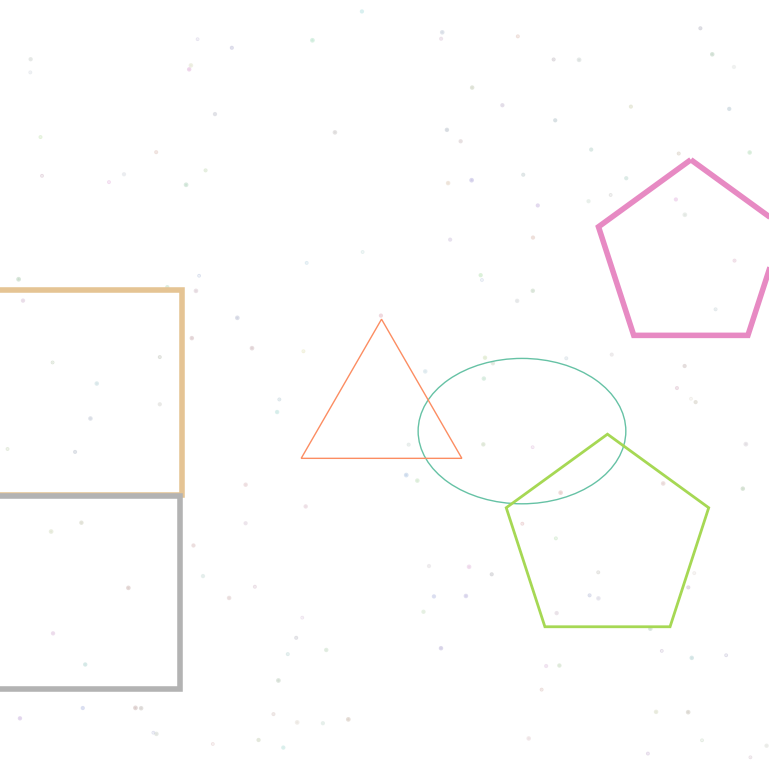[{"shape": "oval", "thickness": 0.5, "radius": 0.67, "center": [0.678, 0.44]}, {"shape": "triangle", "thickness": 0.5, "radius": 0.6, "center": [0.495, 0.465]}, {"shape": "pentagon", "thickness": 2, "radius": 0.63, "center": [0.897, 0.666]}, {"shape": "pentagon", "thickness": 1, "radius": 0.69, "center": [0.789, 0.298]}, {"shape": "square", "thickness": 2, "radius": 0.66, "center": [0.103, 0.49]}, {"shape": "square", "thickness": 2, "radius": 0.62, "center": [0.109, 0.231]}]